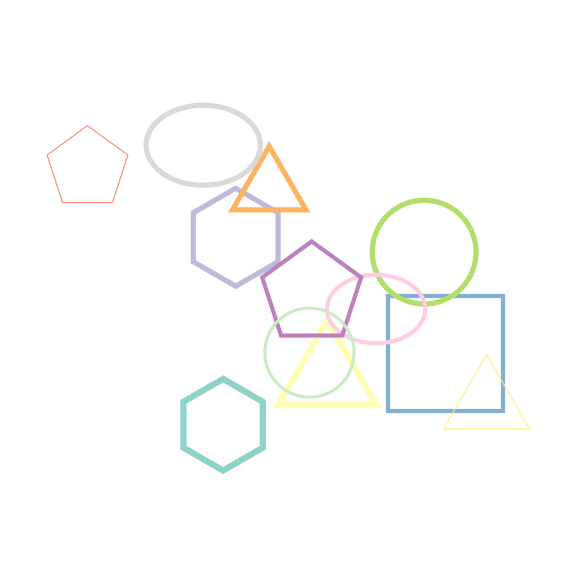[{"shape": "hexagon", "thickness": 3, "radius": 0.4, "center": [0.386, 0.264]}, {"shape": "triangle", "thickness": 3, "radius": 0.49, "center": [0.567, 0.347]}, {"shape": "hexagon", "thickness": 2.5, "radius": 0.42, "center": [0.408, 0.588]}, {"shape": "pentagon", "thickness": 0.5, "radius": 0.37, "center": [0.151, 0.708]}, {"shape": "square", "thickness": 2, "radius": 0.5, "center": [0.771, 0.387]}, {"shape": "triangle", "thickness": 2.5, "radius": 0.37, "center": [0.466, 0.672]}, {"shape": "circle", "thickness": 2.5, "radius": 0.45, "center": [0.734, 0.563]}, {"shape": "oval", "thickness": 2, "radius": 0.42, "center": [0.651, 0.464]}, {"shape": "oval", "thickness": 2.5, "radius": 0.49, "center": [0.352, 0.748]}, {"shape": "pentagon", "thickness": 2, "radius": 0.45, "center": [0.54, 0.491]}, {"shape": "circle", "thickness": 1.5, "radius": 0.39, "center": [0.536, 0.389]}, {"shape": "triangle", "thickness": 0.5, "radius": 0.43, "center": [0.842, 0.299]}]